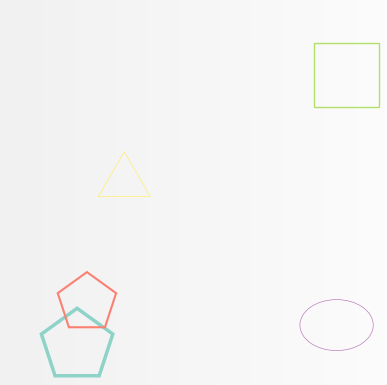[{"shape": "pentagon", "thickness": 2.5, "radius": 0.48, "center": [0.199, 0.102]}, {"shape": "pentagon", "thickness": 1.5, "radius": 0.4, "center": [0.224, 0.214]}, {"shape": "square", "thickness": 1, "radius": 0.42, "center": [0.895, 0.806]}, {"shape": "oval", "thickness": 0.5, "radius": 0.47, "center": [0.869, 0.156]}, {"shape": "triangle", "thickness": 0.5, "radius": 0.39, "center": [0.321, 0.528]}]